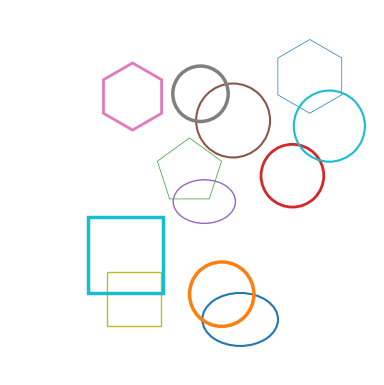[{"shape": "oval", "thickness": 1.5, "radius": 0.49, "center": [0.624, 0.17]}, {"shape": "hexagon", "thickness": 0.5, "radius": 0.48, "center": [0.805, 0.802]}, {"shape": "circle", "thickness": 2.5, "radius": 0.42, "center": [0.576, 0.236]}, {"shape": "pentagon", "thickness": 0.5, "radius": 0.44, "center": [0.492, 0.554]}, {"shape": "circle", "thickness": 2, "radius": 0.41, "center": [0.759, 0.544]}, {"shape": "oval", "thickness": 1, "radius": 0.4, "center": [0.531, 0.476]}, {"shape": "circle", "thickness": 1.5, "radius": 0.48, "center": [0.605, 0.687]}, {"shape": "hexagon", "thickness": 2, "radius": 0.44, "center": [0.344, 0.749]}, {"shape": "circle", "thickness": 2.5, "radius": 0.36, "center": [0.521, 0.756]}, {"shape": "square", "thickness": 1, "radius": 0.35, "center": [0.348, 0.223]}, {"shape": "circle", "thickness": 1.5, "radius": 0.46, "center": [0.855, 0.672]}, {"shape": "square", "thickness": 2.5, "radius": 0.49, "center": [0.326, 0.338]}]